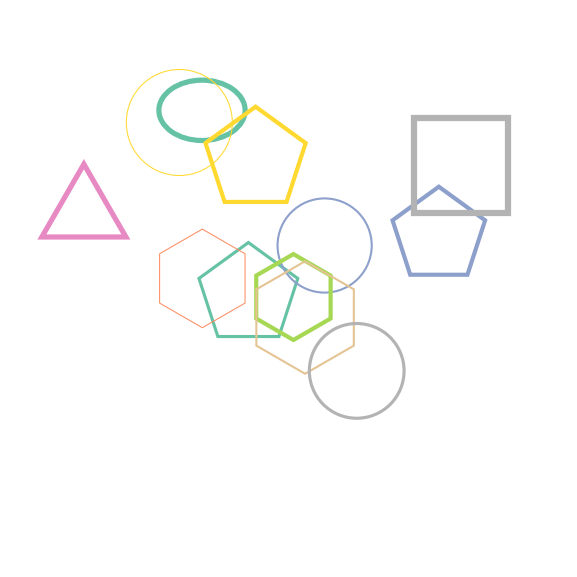[{"shape": "pentagon", "thickness": 1.5, "radius": 0.45, "center": [0.43, 0.489]}, {"shape": "oval", "thickness": 2.5, "radius": 0.37, "center": [0.35, 0.808]}, {"shape": "hexagon", "thickness": 0.5, "radius": 0.43, "center": [0.35, 0.517]}, {"shape": "pentagon", "thickness": 2, "radius": 0.42, "center": [0.76, 0.592]}, {"shape": "circle", "thickness": 1, "radius": 0.41, "center": [0.562, 0.574]}, {"shape": "triangle", "thickness": 2.5, "radius": 0.42, "center": [0.145, 0.631]}, {"shape": "hexagon", "thickness": 2, "radius": 0.37, "center": [0.508, 0.485]}, {"shape": "circle", "thickness": 0.5, "radius": 0.46, "center": [0.31, 0.787]}, {"shape": "pentagon", "thickness": 2, "radius": 0.46, "center": [0.443, 0.723]}, {"shape": "hexagon", "thickness": 1, "radius": 0.49, "center": [0.528, 0.449]}, {"shape": "square", "thickness": 3, "radius": 0.41, "center": [0.798, 0.713]}, {"shape": "circle", "thickness": 1.5, "radius": 0.41, "center": [0.618, 0.357]}]